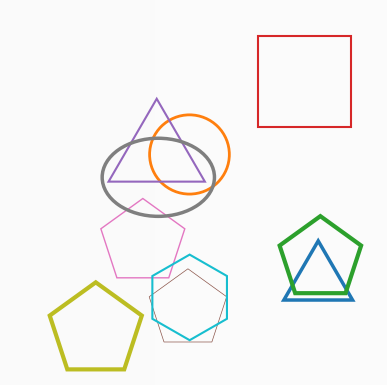[{"shape": "triangle", "thickness": 2.5, "radius": 0.51, "center": [0.821, 0.272]}, {"shape": "circle", "thickness": 2, "radius": 0.51, "center": [0.489, 0.599]}, {"shape": "pentagon", "thickness": 3, "radius": 0.55, "center": [0.827, 0.328]}, {"shape": "square", "thickness": 1.5, "radius": 0.59, "center": [0.786, 0.788]}, {"shape": "triangle", "thickness": 1.5, "radius": 0.72, "center": [0.404, 0.6]}, {"shape": "pentagon", "thickness": 0.5, "radius": 0.53, "center": [0.485, 0.197]}, {"shape": "pentagon", "thickness": 1, "radius": 0.57, "center": [0.369, 0.371]}, {"shape": "oval", "thickness": 2.5, "radius": 0.72, "center": [0.409, 0.539]}, {"shape": "pentagon", "thickness": 3, "radius": 0.62, "center": [0.247, 0.142]}, {"shape": "hexagon", "thickness": 1.5, "radius": 0.56, "center": [0.489, 0.228]}]